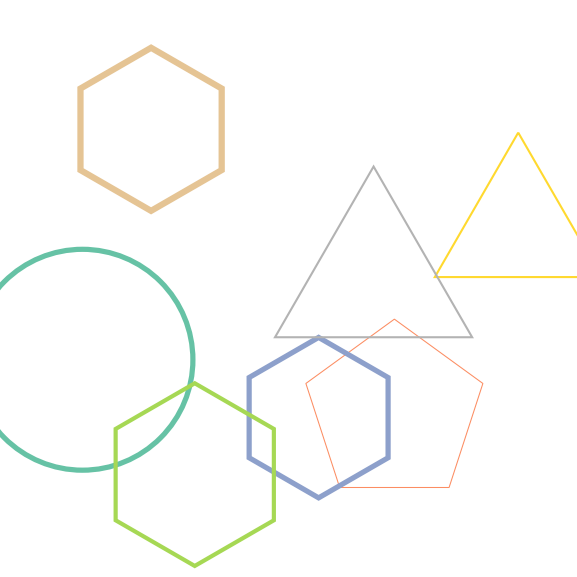[{"shape": "circle", "thickness": 2.5, "radius": 0.96, "center": [0.143, 0.376]}, {"shape": "pentagon", "thickness": 0.5, "radius": 0.81, "center": [0.683, 0.285]}, {"shape": "hexagon", "thickness": 2.5, "radius": 0.69, "center": [0.552, 0.276]}, {"shape": "hexagon", "thickness": 2, "radius": 0.79, "center": [0.337, 0.177]}, {"shape": "triangle", "thickness": 1, "radius": 0.83, "center": [0.897, 0.603]}, {"shape": "hexagon", "thickness": 3, "radius": 0.71, "center": [0.262, 0.775]}, {"shape": "triangle", "thickness": 1, "radius": 0.99, "center": [0.647, 0.514]}]